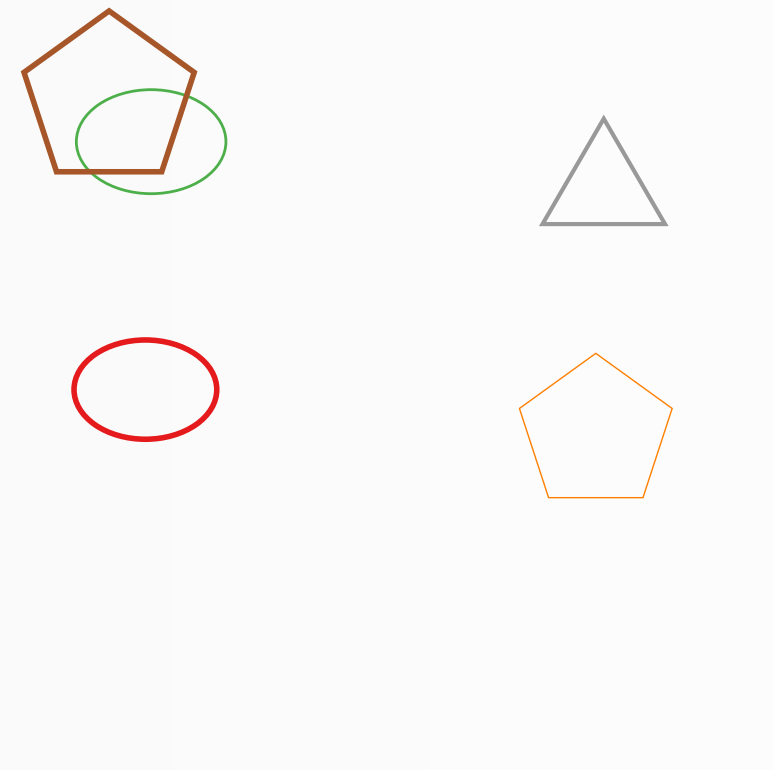[{"shape": "oval", "thickness": 2, "radius": 0.46, "center": [0.188, 0.494]}, {"shape": "oval", "thickness": 1, "radius": 0.48, "center": [0.195, 0.816]}, {"shape": "pentagon", "thickness": 0.5, "radius": 0.52, "center": [0.769, 0.437]}, {"shape": "pentagon", "thickness": 2, "radius": 0.58, "center": [0.141, 0.87]}, {"shape": "triangle", "thickness": 1.5, "radius": 0.46, "center": [0.779, 0.755]}]